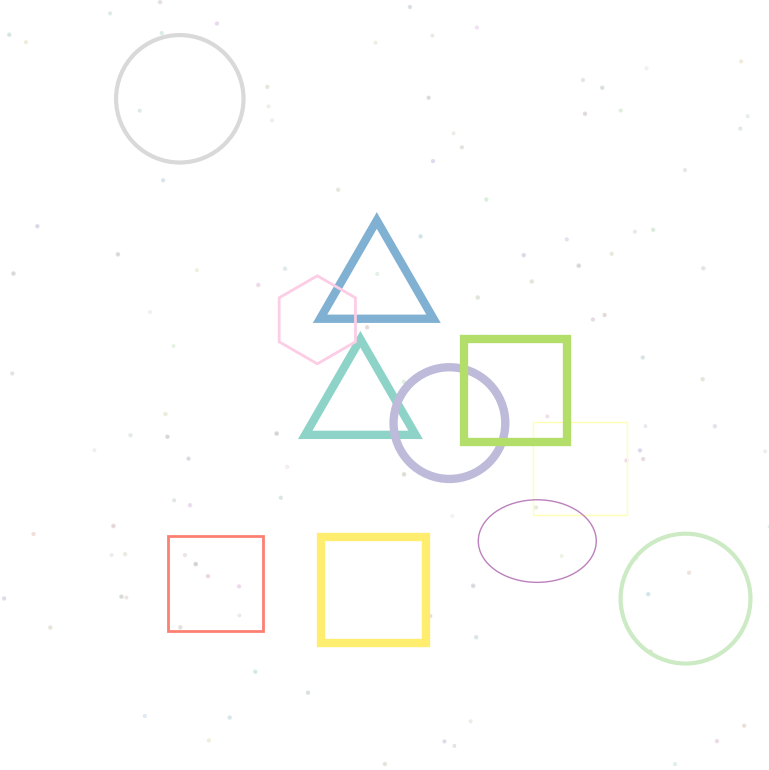[{"shape": "triangle", "thickness": 3, "radius": 0.41, "center": [0.468, 0.477]}, {"shape": "square", "thickness": 0.5, "radius": 0.3, "center": [0.753, 0.391]}, {"shape": "circle", "thickness": 3, "radius": 0.36, "center": [0.584, 0.451]}, {"shape": "square", "thickness": 1, "radius": 0.31, "center": [0.28, 0.242]}, {"shape": "triangle", "thickness": 3, "radius": 0.43, "center": [0.489, 0.629]}, {"shape": "square", "thickness": 3, "radius": 0.33, "center": [0.67, 0.493]}, {"shape": "hexagon", "thickness": 1, "radius": 0.29, "center": [0.412, 0.585]}, {"shape": "circle", "thickness": 1.5, "radius": 0.41, "center": [0.233, 0.872]}, {"shape": "oval", "thickness": 0.5, "radius": 0.38, "center": [0.698, 0.297]}, {"shape": "circle", "thickness": 1.5, "radius": 0.42, "center": [0.89, 0.223]}, {"shape": "square", "thickness": 3, "radius": 0.34, "center": [0.485, 0.234]}]